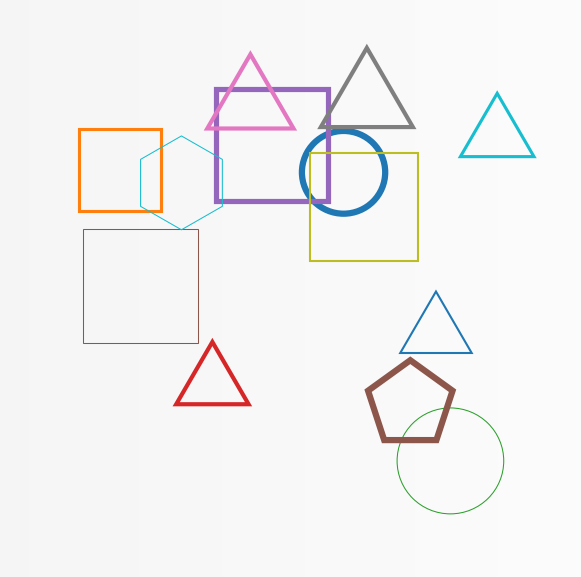[{"shape": "triangle", "thickness": 1, "radius": 0.35, "center": [0.75, 0.423]}, {"shape": "circle", "thickness": 3, "radius": 0.36, "center": [0.591, 0.701]}, {"shape": "square", "thickness": 1.5, "radius": 0.35, "center": [0.206, 0.705]}, {"shape": "circle", "thickness": 0.5, "radius": 0.46, "center": [0.775, 0.201]}, {"shape": "triangle", "thickness": 2, "radius": 0.36, "center": [0.365, 0.335]}, {"shape": "square", "thickness": 2.5, "radius": 0.48, "center": [0.469, 0.748]}, {"shape": "square", "thickness": 0.5, "radius": 0.49, "center": [0.242, 0.504]}, {"shape": "pentagon", "thickness": 3, "radius": 0.38, "center": [0.706, 0.299]}, {"shape": "triangle", "thickness": 2, "radius": 0.43, "center": [0.431, 0.819]}, {"shape": "triangle", "thickness": 2, "radius": 0.46, "center": [0.631, 0.825]}, {"shape": "square", "thickness": 1, "radius": 0.47, "center": [0.626, 0.641]}, {"shape": "hexagon", "thickness": 0.5, "radius": 0.41, "center": [0.312, 0.682]}, {"shape": "triangle", "thickness": 1.5, "radius": 0.37, "center": [0.855, 0.764]}]